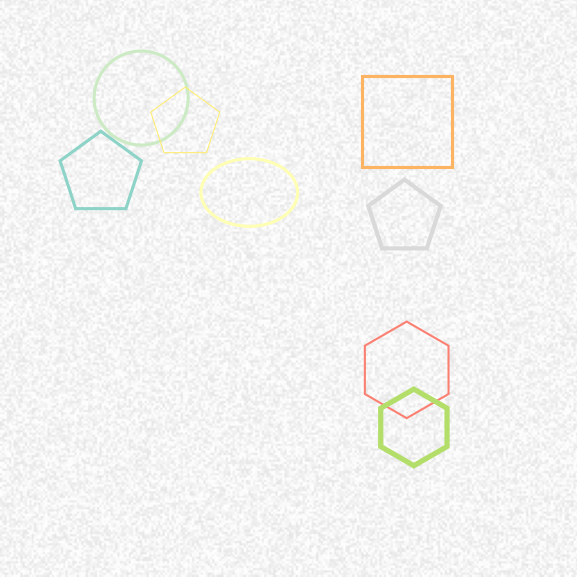[{"shape": "pentagon", "thickness": 1.5, "radius": 0.37, "center": [0.175, 0.698]}, {"shape": "oval", "thickness": 1.5, "radius": 0.42, "center": [0.432, 0.666]}, {"shape": "hexagon", "thickness": 1, "radius": 0.42, "center": [0.704, 0.359]}, {"shape": "square", "thickness": 1.5, "radius": 0.39, "center": [0.705, 0.789]}, {"shape": "hexagon", "thickness": 2.5, "radius": 0.33, "center": [0.717, 0.259]}, {"shape": "pentagon", "thickness": 2, "radius": 0.33, "center": [0.7, 0.622]}, {"shape": "circle", "thickness": 1.5, "radius": 0.41, "center": [0.244, 0.829]}, {"shape": "pentagon", "thickness": 0.5, "radius": 0.31, "center": [0.321, 0.786]}]